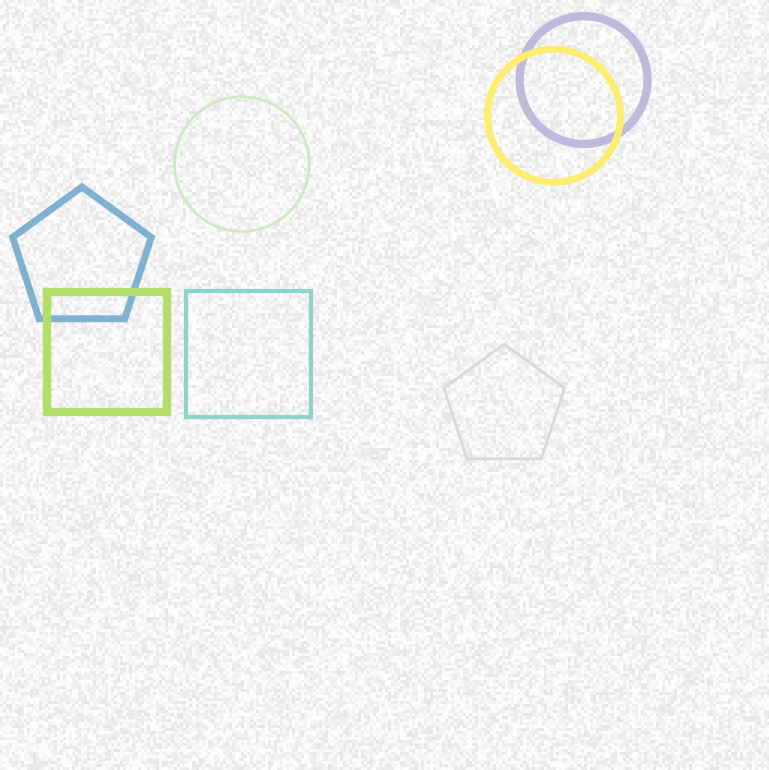[{"shape": "square", "thickness": 1.5, "radius": 0.41, "center": [0.323, 0.541]}, {"shape": "circle", "thickness": 3, "radius": 0.42, "center": [0.758, 0.896]}, {"shape": "pentagon", "thickness": 2.5, "radius": 0.47, "center": [0.106, 0.663]}, {"shape": "square", "thickness": 3, "radius": 0.39, "center": [0.139, 0.543]}, {"shape": "pentagon", "thickness": 1, "radius": 0.41, "center": [0.655, 0.471]}, {"shape": "circle", "thickness": 1, "radius": 0.44, "center": [0.314, 0.787]}, {"shape": "circle", "thickness": 2.5, "radius": 0.43, "center": [0.719, 0.85]}]